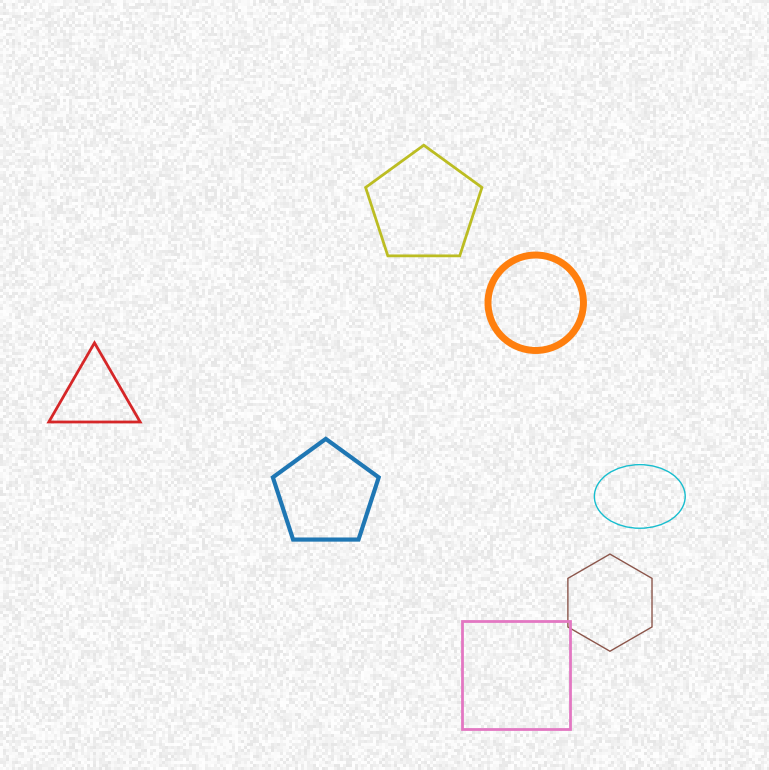[{"shape": "pentagon", "thickness": 1.5, "radius": 0.36, "center": [0.423, 0.358]}, {"shape": "circle", "thickness": 2.5, "radius": 0.31, "center": [0.696, 0.607]}, {"shape": "triangle", "thickness": 1, "radius": 0.34, "center": [0.123, 0.486]}, {"shape": "hexagon", "thickness": 0.5, "radius": 0.32, "center": [0.792, 0.217]}, {"shape": "square", "thickness": 1, "radius": 0.35, "center": [0.67, 0.123]}, {"shape": "pentagon", "thickness": 1, "radius": 0.4, "center": [0.55, 0.732]}, {"shape": "oval", "thickness": 0.5, "radius": 0.29, "center": [0.831, 0.355]}]